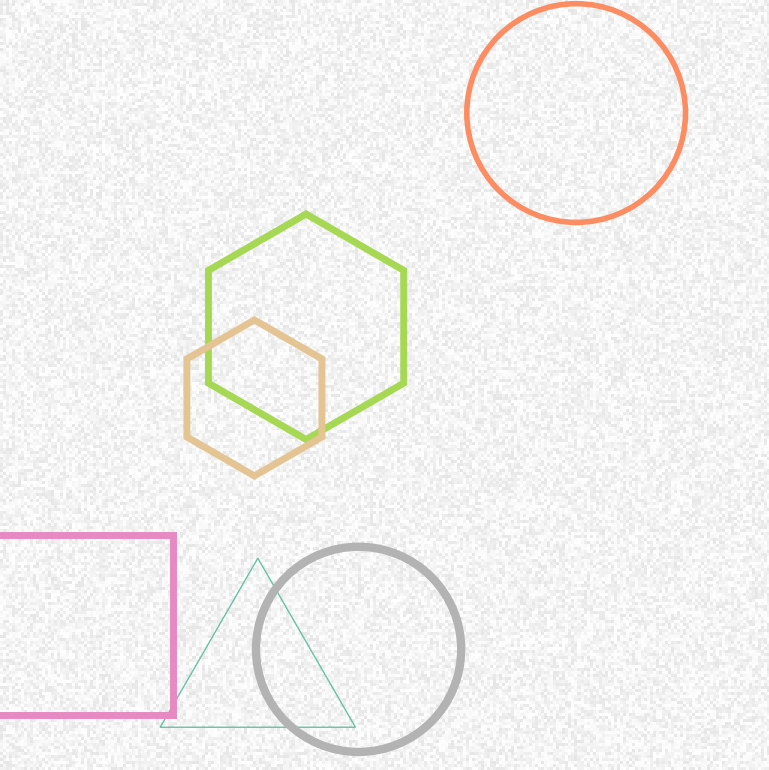[{"shape": "triangle", "thickness": 0.5, "radius": 0.73, "center": [0.335, 0.129]}, {"shape": "circle", "thickness": 2, "radius": 0.71, "center": [0.748, 0.853]}, {"shape": "square", "thickness": 2.5, "radius": 0.58, "center": [0.108, 0.189]}, {"shape": "hexagon", "thickness": 2.5, "radius": 0.73, "center": [0.398, 0.576]}, {"shape": "hexagon", "thickness": 2.5, "radius": 0.51, "center": [0.33, 0.483]}, {"shape": "circle", "thickness": 3, "radius": 0.67, "center": [0.466, 0.157]}]